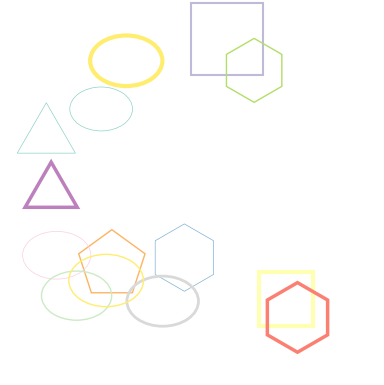[{"shape": "oval", "thickness": 0.5, "radius": 0.41, "center": [0.263, 0.717]}, {"shape": "triangle", "thickness": 0.5, "radius": 0.44, "center": [0.12, 0.646]}, {"shape": "square", "thickness": 3, "radius": 0.35, "center": [0.744, 0.223]}, {"shape": "square", "thickness": 1.5, "radius": 0.47, "center": [0.589, 0.899]}, {"shape": "hexagon", "thickness": 2.5, "radius": 0.45, "center": [0.773, 0.175]}, {"shape": "hexagon", "thickness": 0.5, "radius": 0.44, "center": [0.479, 0.331]}, {"shape": "pentagon", "thickness": 1, "radius": 0.45, "center": [0.291, 0.313]}, {"shape": "hexagon", "thickness": 1, "radius": 0.42, "center": [0.66, 0.817]}, {"shape": "oval", "thickness": 0.5, "radius": 0.44, "center": [0.147, 0.337]}, {"shape": "oval", "thickness": 2, "radius": 0.46, "center": [0.423, 0.218]}, {"shape": "triangle", "thickness": 2.5, "radius": 0.39, "center": [0.133, 0.501]}, {"shape": "oval", "thickness": 1, "radius": 0.46, "center": [0.199, 0.232]}, {"shape": "oval", "thickness": 1, "radius": 0.49, "center": [0.276, 0.271]}, {"shape": "oval", "thickness": 3, "radius": 0.47, "center": [0.328, 0.842]}]